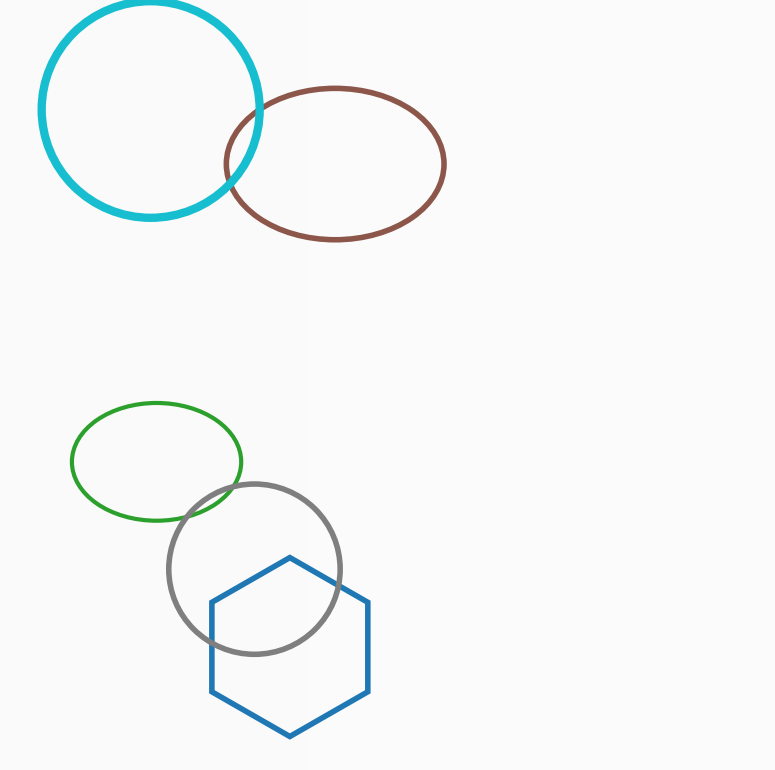[{"shape": "hexagon", "thickness": 2, "radius": 0.58, "center": [0.374, 0.16]}, {"shape": "oval", "thickness": 1.5, "radius": 0.55, "center": [0.202, 0.4]}, {"shape": "oval", "thickness": 2, "radius": 0.7, "center": [0.432, 0.787]}, {"shape": "circle", "thickness": 2, "radius": 0.55, "center": [0.328, 0.261]}, {"shape": "circle", "thickness": 3, "radius": 0.7, "center": [0.194, 0.858]}]